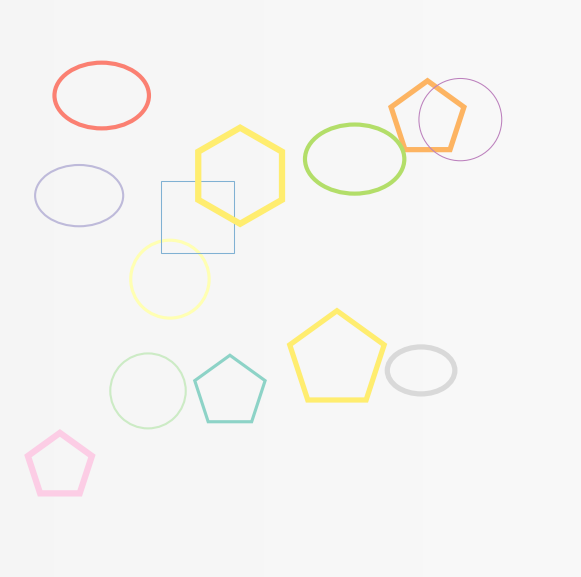[{"shape": "pentagon", "thickness": 1.5, "radius": 0.32, "center": [0.396, 0.32]}, {"shape": "circle", "thickness": 1.5, "radius": 0.34, "center": [0.292, 0.516]}, {"shape": "oval", "thickness": 1, "radius": 0.38, "center": [0.136, 0.66]}, {"shape": "oval", "thickness": 2, "radius": 0.41, "center": [0.175, 0.834]}, {"shape": "square", "thickness": 0.5, "radius": 0.31, "center": [0.34, 0.624]}, {"shape": "pentagon", "thickness": 2.5, "radius": 0.33, "center": [0.735, 0.793]}, {"shape": "oval", "thickness": 2, "radius": 0.43, "center": [0.61, 0.724]}, {"shape": "pentagon", "thickness": 3, "radius": 0.29, "center": [0.103, 0.192]}, {"shape": "oval", "thickness": 2.5, "radius": 0.29, "center": [0.724, 0.358]}, {"shape": "circle", "thickness": 0.5, "radius": 0.36, "center": [0.792, 0.792]}, {"shape": "circle", "thickness": 1, "radius": 0.32, "center": [0.255, 0.322]}, {"shape": "pentagon", "thickness": 2.5, "radius": 0.43, "center": [0.58, 0.376]}, {"shape": "hexagon", "thickness": 3, "radius": 0.42, "center": [0.413, 0.695]}]